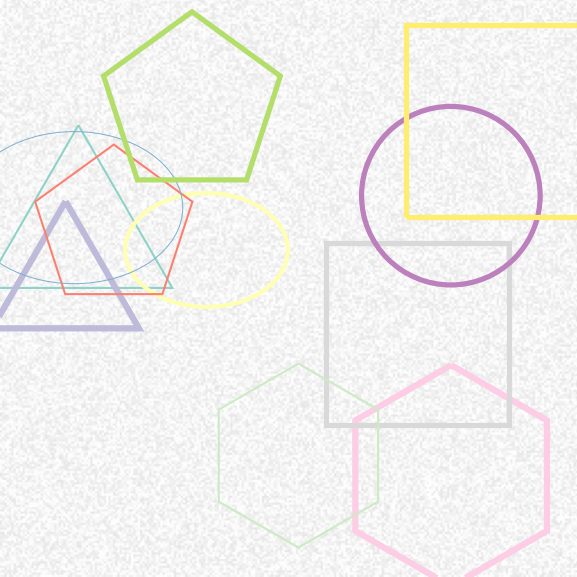[{"shape": "triangle", "thickness": 1, "radius": 0.94, "center": [0.136, 0.594]}, {"shape": "oval", "thickness": 2, "radius": 0.7, "center": [0.357, 0.566]}, {"shape": "triangle", "thickness": 3, "radius": 0.73, "center": [0.114, 0.504]}, {"shape": "pentagon", "thickness": 1, "radius": 0.72, "center": [0.197, 0.606]}, {"shape": "oval", "thickness": 0.5, "radius": 0.94, "center": [0.128, 0.64]}, {"shape": "pentagon", "thickness": 2.5, "radius": 0.8, "center": [0.332, 0.818]}, {"shape": "hexagon", "thickness": 3, "radius": 0.96, "center": [0.781, 0.175]}, {"shape": "square", "thickness": 2.5, "radius": 0.79, "center": [0.723, 0.421]}, {"shape": "circle", "thickness": 2.5, "radius": 0.77, "center": [0.781, 0.66]}, {"shape": "hexagon", "thickness": 1, "radius": 0.8, "center": [0.517, 0.21]}, {"shape": "square", "thickness": 2.5, "radius": 0.83, "center": [0.87, 0.79]}]